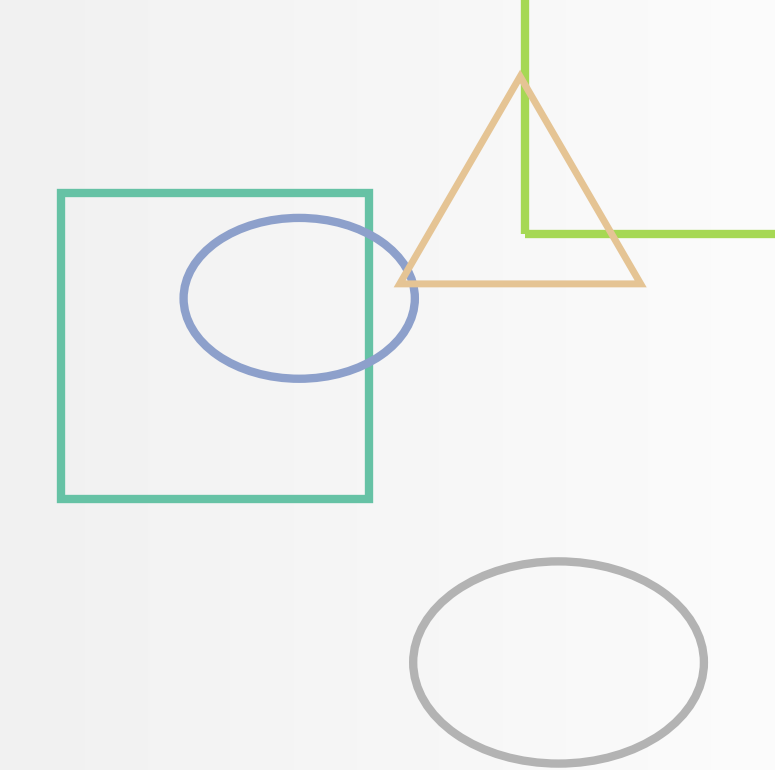[{"shape": "square", "thickness": 3, "radius": 0.99, "center": [0.278, 0.55]}, {"shape": "oval", "thickness": 3, "radius": 0.75, "center": [0.386, 0.613]}, {"shape": "square", "thickness": 3, "radius": 0.99, "center": [0.876, 0.894]}, {"shape": "triangle", "thickness": 2.5, "radius": 0.9, "center": [0.671, 0.721]}, {"shape": "oval", "thickness": 3, "radius": 0.94, "center": [0.721, 0.14]}]